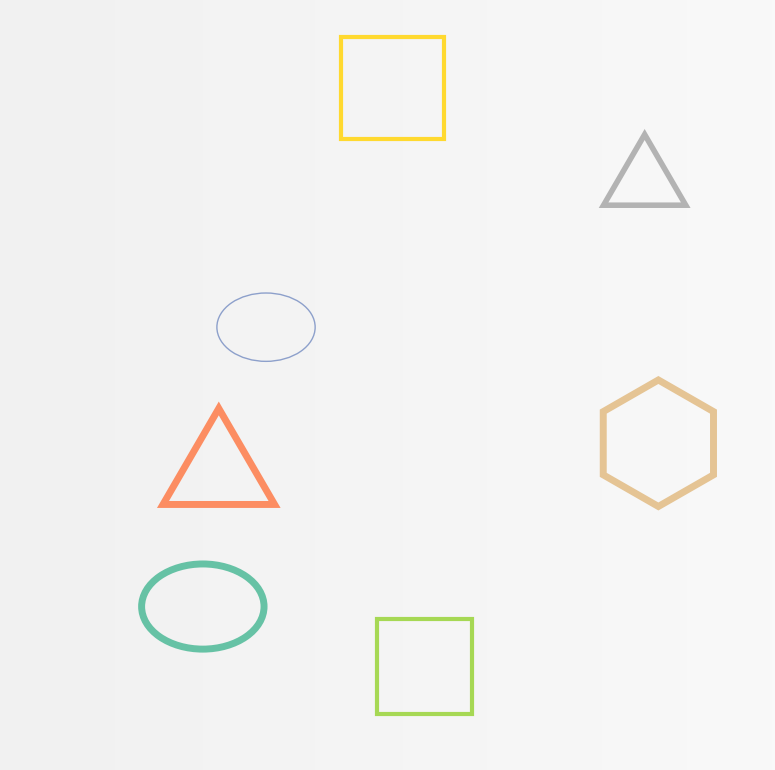[{"shape": "oval", "thickness": 2.5, "radius": 0.39, "center": [0.262, 0.212]}, {"shape": "triangle", "thickness": 2.5, "radius": 0.42, "center": [0.282, 0.386]}, {"shape": "oval", "thickness": 0.5, "radius": 0.32, "center": [0.343, 0.575]}, {"shape": "square", "thickness": 1.5, "radius": 0.31, "center": [0.548, 0.135]}, {"shape": "square", "thickness": 1.5, "radius": 0.33, "center": [0.507, 0.886]}, {"shape": "hexagon", "thickness": 2.5, "radius": 0.41, "center": [0.85, 0.424]}, {"shape": "triangle", "thickness": 2, "radius": 0.31, "center": [0.832, 0.764]}]